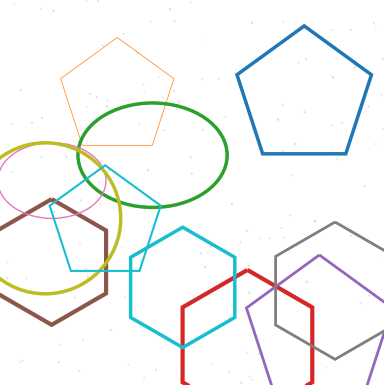[{"shape": "pentagon", "thickness": 2.5, "radius": 0.92, "center": [0.79, 0.749]}, {"shape": "pentagon", "thickness": 0.5, "radius": 0.77, "center": [0.305, 0.748]}, {"shape": "oval", "thickness": 2.5, "radius": 0.97, "center": [0.396, 0.597]}, {"shape": "hexagon", "thickness": 3, "radius": 0.97, "center": [0.643, 0.104]}, {"shape": "pentagon", "thickness": 2, "radius": 1.0, "center": [0.829, 0.139]}, {"shape": "hexagon", "thickness": 3, "radius": 0.82, "center": [0.134, 0.32]}, {"shape": "oval", "thickness": 1, "radius": 0.7, "center": [0.135, 0.531]}, {"shape": "hexagon", "thickness": 2, "radius": 0.89, "center": [0.87, 0.245]}, {"shape": "circle", "thickness": 2.5, "radius": 0.98, "center": [0.118, 0.433]}, {"shape": "hexagon", "thickness": 2.5, "radius": 0.78, "center": [0.475, 0.254]}, {"shape": "pentagon", "thickness": 1.5, "radius": 0.76, "center": [0.273, 0.419]}]